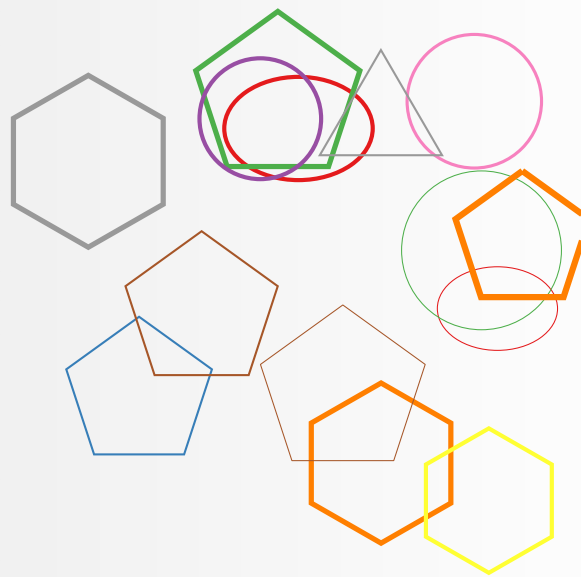[{"shape": "oval", "thickness": 0.5, "radius": 0.52, "center": [0.856, 0.465]}, {"shape": "oval", "thickness": 2, "radius": 0.64, "center": [0.514, 0.777]}, {"shape": "pentagon", "thickness": 1, "radius": 0.66, "center": [0.239, 0.319]}, {"shape": "pentagon", "thickness": 2.5, "radius": 0.74, "center": [0.478, 0.831]}, {"shape": "circle", "thickness": 0.5, "radius": 0.69, "center": [0.828, 0.566]}, {"shape": "circle", "thickness": 2, "radius": 0.52, "center": [0.448, 0.794]}, {"shape": "hexagon", "thickness": 2.5, "radius": 0.69, "center": [0.656, 0.197]}, {"shape": "pentagon", "thickness": 3, "radius": 0.6, "center": [0.899, 0.582]}, {"shape": "hexagon", "thickness": 2, "radius": 0.63, "center": [0.841, 0.132]}, {"shape": "pentagon", "thickness": 0.5, "radius": 0.75, "center": [0.59, 0.322]}, {"shape": "pentagon", "thickness": 1, "radius": 0.69, "center": [0.347, 0.461]}, {"shape": "circle", "thickness": 1.5, "radius": 0.58, "center": [0.816, 0.824]}, {"shape": "triangle", "thickness": 1, "radius": 0.61, "center": [0.655, 0.791]}, {"shape": "hexagon", "thickness": 2.5, "radius": 0.74, "center": [0.152, 0.72]}]